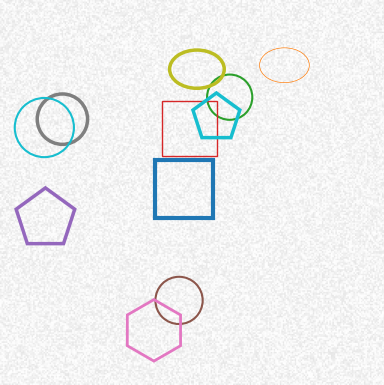[{"shape": "square", "thickness": 3, "radius": 0.38, "center": [0.479, 0.509]}, {"shape": "oval", "thickness": 0.5, "radius": 0.32, "center": [0.739, 0.831]}, {"shape": "circle", "thickness": 1.5, "radius": 0.29, "center": [0.597, 0.748]}, {"shape": "square", "thickness": 1, "radius": 0.36, "center": [0.493, 0.667]}, {"shape": "pentagon", "thickness": 2.5, "radius": 0.4, "center": [0.118, 0.432]}, {"shape": "circle", "thickness": 1.5, "radius": 0.31, "center": [0.465, 0.22]}, {"shape": "hexagon", "thickness": 2, "radius": 0.4, "center": [0.4, 0.142]}, {"shape": "circle", "thickness": 2.5, "radius": 0.33, "center": [0.162, 0.691]}, {"shape": "oval", "thickness": 2.5, "radius": 0.35, "center": [0.511, 0.82]}, {"shape": "pentagon", "thickness": 2.5, "radius": 0.32, "center": [0.562, 0.694]}, {"shape": "circle", "thickness": 1.5, "radius": 0.38, "center": [0.115, 0.669]}]